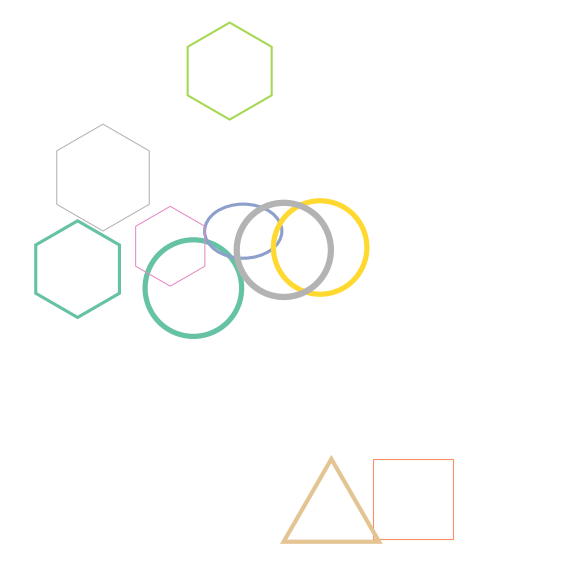[{"shape": "circle", "thickness": 2.5, "radius": 0.42, "center": [0.335, 0.5]}, {"shape": "hexagon", "thickness": 1.5, "radius": 0.42, "center": [0.134, 0.533]}, {"shape": "square", "thickness": 0.5, "radius": 0.35, "center": [0.715, 0.135]}, {"shape": "oval", "thickness": 1.5, "radius": 0.33, "center": [0.421, 0.599]}, {"shape": "hexagon", "thickness": 0.5, "radius": 0.35, "center": [0.295, 0.573]}, {"shape": "hexagon", "thickness": 1, "radius": 0.42, "center": [0.398, 0.876]}, {"shape": "circle", "thickness": 2.5, "radius": 0.4, "center": [0.554, 0.571]}, {"shape": "triangle", "thickness": 2, "radius": 0.48, "center": [0.574, 0.109]}, {"shape": "hexagon", "thickness": 0.5, "radius": 0.46, "center": [0.178, 0.692]}, {"shape": "circle", "thickness": 3, "radius": 0.41, "center": [0.491, 0.566]}]